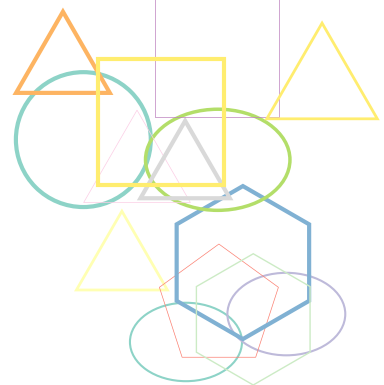[{"shape": "oval", "thickness": 1.5, "radius": 0.73, "center": [0.483, 0.112]}, {"shape": "circle", "thickness": 3, "radius": 0.88, "center": [0.216, 0.637]}, {"shape": "triangle", "thickness": 2, "radius": 0.68, "center": [0.317, 0.315]}, {"shape": "oval", "thickness": 1.5, "radius": 0.77, "center": [0.744, 0.184]}, {"shape": "pentagon", "thickness": 0.5, "radius": 0.81, "center": [0.569, 0.204]}, {"shape": "hexagon", "thickness": 3, "radius": 0.99, "center": [0.631, 0.318]}, {"shape": "triangle", "thickness": 3, "radius": 0.7, "center": [0.163, 0.829]}, {"shape": "oval", "thickness": 2.5, "radius": 0.94, "center": [0.566, 0.585]}, {"shape": "triangle", "thickness": 0.5, "radius": 0.8, "center": [0.356, 0.554]}, {"shape": "triangle", "thickness": 3, "radius": 0.67, "center": [0.481, 0.552]}, {"shape": "square", "thickness": 0.5, "radius": 0.8, "center": [0.563, 0.857]}, {"shape": "hexagon", "thickness": 1, "radius": 0.85, "center": [0.658, 0.17]}, {"shape": "square", "thickness": 3, "radius": 0.82, "center": [0.418, 0.684]}, {"shape": "triangle", "thickness": 2, "radius": 0.83, "center": [0.837, 0.774]}]